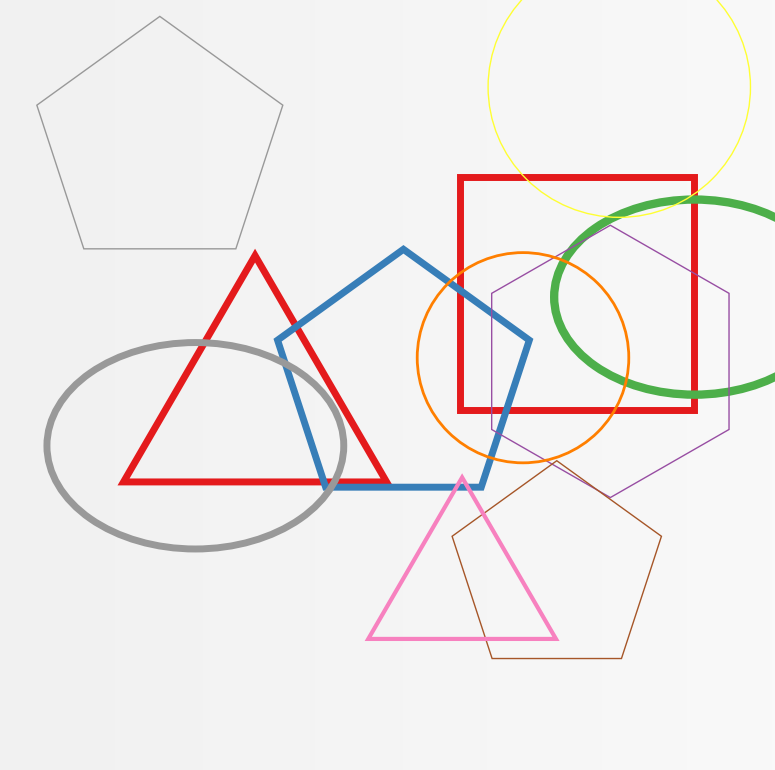[{"shape": "square", "thickness": 2.5, "radius": 0.75, "center": [0.745, 0.619]}, {"shape": "triangle", "thickness": 2.5, "radius": 0.98, "center": [0.329, 0.472]}, {"shape": "pentagon", "thickness": 2.5, "radius": 0.85, "center": [0.521, 0.505]}, {"shape": "oval", "thickness": 3, "radius": 0.9, "center": [0.896, 0.614]}, {"shape": "hexagon", "thickness": 0.5, "radius": 0.88, "center": [0.788, 0.531]}, {"shape": "circle", "thickness": 1, "radius": 0.68, "center": [0.675, 0.535]}, {"shape": "circle", "thickness": 0.5, "radius": 0.85, "center": [0.799, 0.887]}, {"shape": "pentagon", "thickness": 0.5, "radius": 0.71, "center": [0.718, 0.26]}, {"shape": "triangle", "thickness": 1.5, "radius": 0.7, "center": [0.596, 0.24]}, {"shape": "pentagon", "thickness": 0.5, "radius": 0.83, "center": [0.206, 0.812]}, {"shape": "oval", "thickness": 2.5, "radius": 0.96, "center": [0.252, 0.421]}]